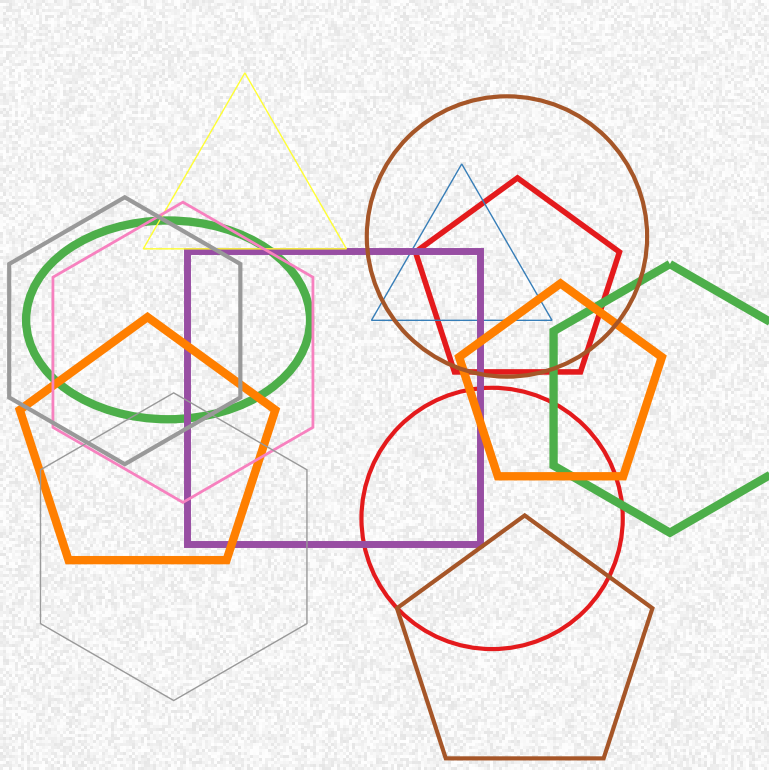[{"shape": "circle", "thickness": 1.5, "radius": 0.85, "center": [0.639, 0.327]}, {"shape": "pentagon", "thickness": 2, "radius": 0.7, "center": [0.672, 0.63]}, {"shape": "triangle", "thickness": 0.5, "radius": 0.68, "center": [0.6, 0.652]}, {"shape": "oval", "thickness": 3, "radius": 0.92, "center": [0.218, 0.585]}, {"shape": "hexagon", "thickness": 3, "radius": 0.87, "center": [0.87, 0.483]}, {"shape": "square", "thickness": 2.5, "radius": 0.95, "center": [0.433, 0.484]}, {"shape": "pentagon", "thickness": 3, "radius": 0.87, "center": [0.192, 0.414]}, {"shape": "pentagon", "thickness": 3, "radius": 0.69, "center": [0.728, 0.493]}, {"shape": "triangle", "thickness": 0.5, "radius": 0.76, "center": [0.318, 0.753]}, {"shape": "pentagon", "thickness": 1.5, "radius": 0.87, "center": [0.681, 0.156]}, {"shape": "circle", "thickness": 1.5, "radius": 0.91, "center": [0.658, 0.693]}, {"shape": "hexagon", "thickness": 1, "radius": 0.97, "center": [0.238, 0.542]}, {"shape": "hexagon", "thickness": 0.5, "radius": 1.0, "center": [0.226, 0.29]}, {"shape": "hexagon", "thickness": 1.5, "radius": 0.87, "center": [0.162, 0.57]}]